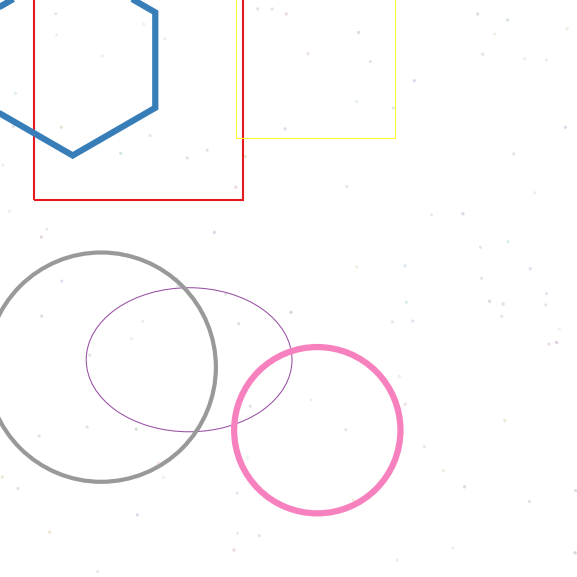[{"shape": "square", "thickness": 1, "radius": 0.9, "center": [0.24, 0.833]}, {"shape": "hexagon", "thickness": 3, "radius": 0.83, "center": [0.126, 0.895]}, {"shape": "oval", "thickness": 0.5, "radius": 0.89, "center": [0.327, 0.376]}, {"shape": "square", "thickness": 0.5, "radius": 0.69, "center": [0.546, 0.897]}, {"shape": "circle", "thickness": 3, "radius": 0.72, "center": [0.549, 0.254]}, {"shape": "circle", "thickness": 2, "radius": 0.99, "center": [0.175, 0.363]}]